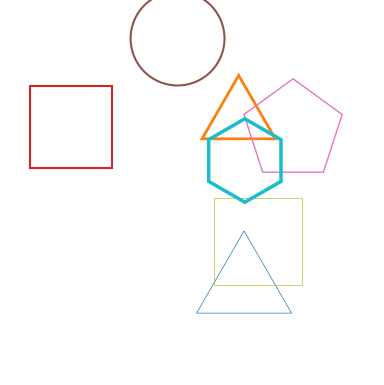[{"shape": "triangle", "thickness": 0.5, "radius": 0.71, "center": [0.634, 0.258]}, {"shape": "triangle", "thickness": 2, "radius": 0.55, "center": [0.62, 0.694]}, {"shape": "square", "thickness": 1.5, "radius": 0.53, "center": [0.184, 0.67]}, {"shape": "circle", "thickness": 1.5, "radius": 0.61, "center": [0.461, 0.9]}, {"shape": "pentagon", "thickness": 1, "radius": 0.67, "center": [0.761, 0.661]}, {"shape": "square", "thickness": 0.5, "radius": 0.57, "center": [0.67, 0.373]}, {"shape": "hexagon", "thickness": 2.5, "radius": 0.54, "center": [0.636, 0.583]}]